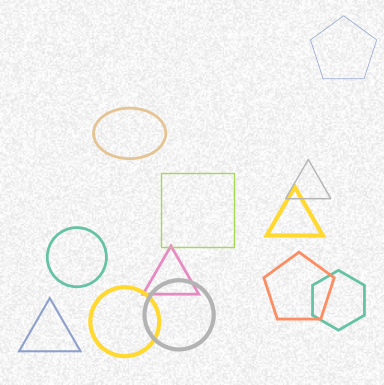[{"shape": "circle", "thickness": 2, "radius": 0.38, "center": [0.2, 0.332]}, {"shape": "hexagon", "thickness": 2, "radius": 0.39, "center": [0.879, 0.22]}, {"shape": "pentagon", "thickness": 2, "radius": 0.48, "center": [0.777, 0.249]}, {"shape": "triangle", "thickness": 1.5, "radius": 0.46, "center": [0.129, 0.134]}, {"shape": "pentagon", "thickness": 0.5, "radius": 0.45, "center": [0.892, 0.869]}, {"shape": "triangle", "thickness": 2, "radius": 0.42, "center": [0.444, 0.278]}, {"shape": "square", "thickness": 1, "radius": 0.48, "center": [0.513, 0.454]}, {"shape": "circle", "thickness": 3, "radius": 0.45, "center": [0.324, 0.164]}, {"shape": "triangle", "thickness": 3, "radius": 0.42, "center": [0.766, 0.43]}, {"shape": "oval", "thickness": 2, "radius": 0.47, "center": [0.337, 0.654]}, {"shape": "circle", "thickness": 3, "radius": 0.45, "center": [0.465, 0.182]}, {"shape": "triangle", "thickness": 1, "radius": 0.34, "center": [0.801, 0.518]}]